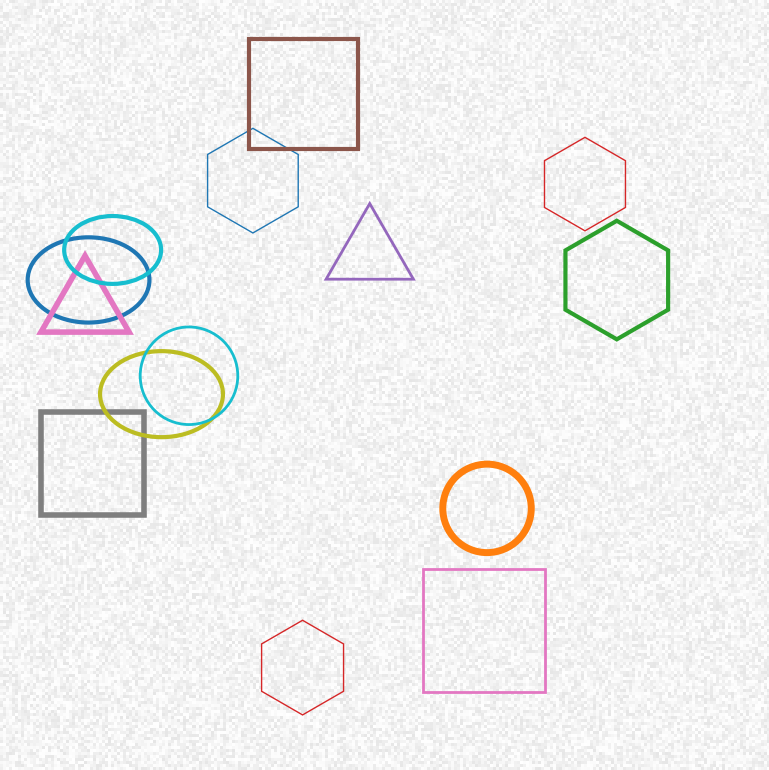[{"shape": "hexagon", "thickness": 0.5, "radius": 0.34, "center": [0.328, 0.765]}, {"shape": "oval", "thickness": 1.5, "radius": 0.4, "center": [0.115, 0.636]}, {"shape": "circle", "thickness": 2.5, "radius": 0.29, "center": [0.632, 0.34]}, {"shape": "hexagon", "thickness": 1.5, "radius": 0.38, "center": [0.801, 0.636]}, {"shape": "hexagon", "thickness": 0.5, "radius": 0.3, "center": [0.76, 0.761]}, {"shape": "hexagon", "thickness": 0.5, "radius": 0.31, "center": [0.393, 0.133]}, {"shape": "triangle", "thickness": 1, "radius": 0.33, "center": [0.48, 0.67]}, {"shape": "square", "thickness": 1.5, "radius": 0.35, "center": [0.394, 0.878]}, {"shape": "triangle", "thickness": 2, "radius": 0.33, "center": [0.11, 0.602]}, {"shape": "square", "thickness": 1, "radius": 0.4, "center": [0.629, 0.181]}, {"shape": "square", "thickness": 2, "radius": 0.33, "center": [0.12, 0.398]}, {"shape": "oval", "thickness": 1.5, "radius": 0.4, "center": [0.21, 0.488]}, {"shape": "oval", "thickness": 1.5, "radius": 0.31, "center": [0.146, 0.675]}, {"shape": "circle", "thickness": 1, "radius": 0.32, "center": [0.245, 0.512]}]